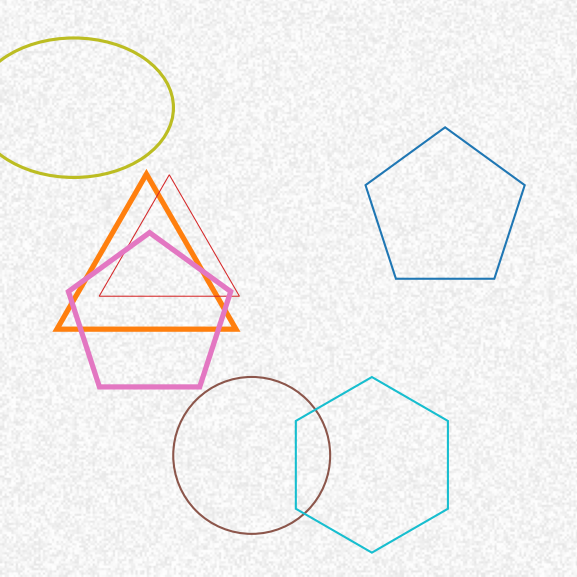[{"shape": "pentagon", "thickness": 1, "radius": 0.72, "center": [0.771, 0.634]}, {"shape": "triangle", "thickness": 2.5, "radius": 0.9, "center": [0.254, 0.519]}, {"shape": "triangle", "thickness": 0.5, "radius": 0.7, "center": [0.293, 0.556]}, {"shape": "circle", "thickness": 1, "radius": 0.68, "center": [0.436, 0.211]}, {"shape": "pentagon", "thickness": 2.5, "radius": 0.74, "center": [0.259, 0.449]}, {"shape": "oval", "thickness": 1.5, "radius": 0.86, "center": [0.128, 0.813]}, {"shape": "hexagon", "thickness": 1, "radius": 0.76, "center": [0.644, 0.194]}]